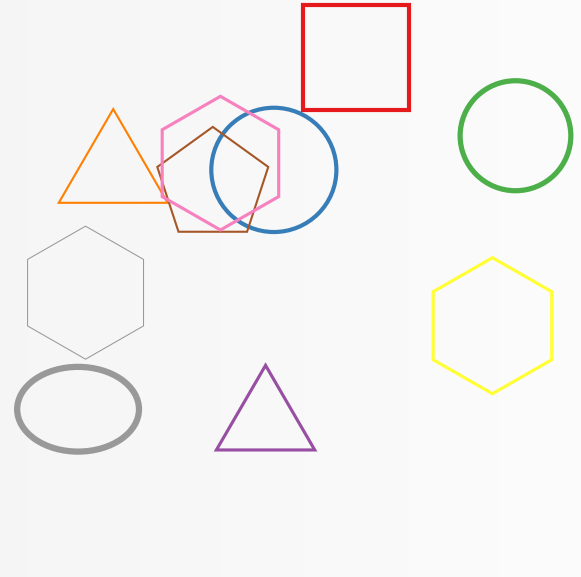[{"shape": "square", "thickness": 2, "radius": 0.45, "center": [0.613, 0.9]}, {"shape": "circle", "thickness": 2, "radius": 0.54, "center": [0.471, 0.705]}, {"shape": "circle", "thickness": 2.5, "radius": 0.48, "center": [0.887, 0.764]}, {"shape": "triangle", "thickness": 1.5, "radius": 0.49, "center": [0.457, 0.269]}, {"shape": "triangle", "thickness": 1, "radius": 0.54, "center": [0.195, 0.702]}, {"shape": "hexagon", "thickness": 1.5, "radius": 0.59, "center": [0.847, 0.435]}, {"shape": "pentagon", "thickness": 1, "radius": 0.5, "center": [0.366, 0.679]}, {"shape": "hexagon", "thickness": 1.5, "radius": 0.58, "center": [0.379, 0.717]}, {"shape": "hexagon", "thickness": 0.5, "radius": 0.58, "center": [0.147, 0.492]}, {"shape": "oval", "thickness": 3, "radius": 0.52, "center": [0.134, 0.291]}]